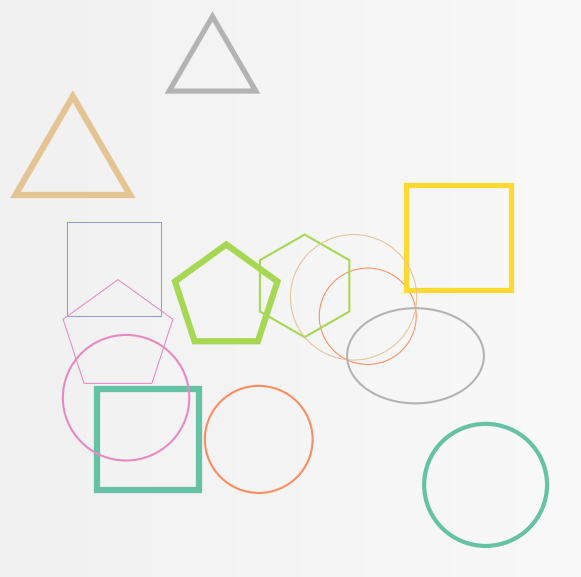[{"shape": "circle", "thickness": 2, "radius": 0.53, "center": [0.835, 0.16]}, {"shape": "square", "thickness": 3, "radius": 0.44, "center": [0.254, 0.238]}, {"shape": "circle", "thickness": 0.5, "radius": 0.42, "center": [0.633, 0.452]}, {"shape": "circle", "thickness": 1, "radius": 0.46, "center": [0.445, 0.238]}, {"shape": "square", "thickness": 0.5, "radius": 0.41, "center": [0.196, 0.534]}, {"shape": "pentagon", "thickness": 0.5, "radius": 0.5, "center": [0.203, 0.416]}, {"shape": "circle", "thickness": 1, "radius": 0.54, "center": [0.217, 0.31]}, {"shape": "hexagon", "thickness": 1, "radius": 0.44, "center": [0.524, 0.504]}, {"shape": "pentagon", "thickness": 3, "radius": 0.46, "center": [0.389, 0.483]}, {"shape": "square", "thickness": 2.5, "radius": 0.45, "center": [0.789, 0.588]}, {"shape": "triangle", "thickness": 3, "radius": 0.57, "center": [0.125, 0.718]}, {"shape": "circle", "thickness": 0.5, "radius": 0.54, "center": [0.608, 0.484]}, {"shape": "triangle", "thickness": 2.5, "radius": 0.43, "center": [0.366, 0.885]}, {"shape": "oval", "thickness": 1, "radius": 0.59, "center": [0.715, 0.383]}]